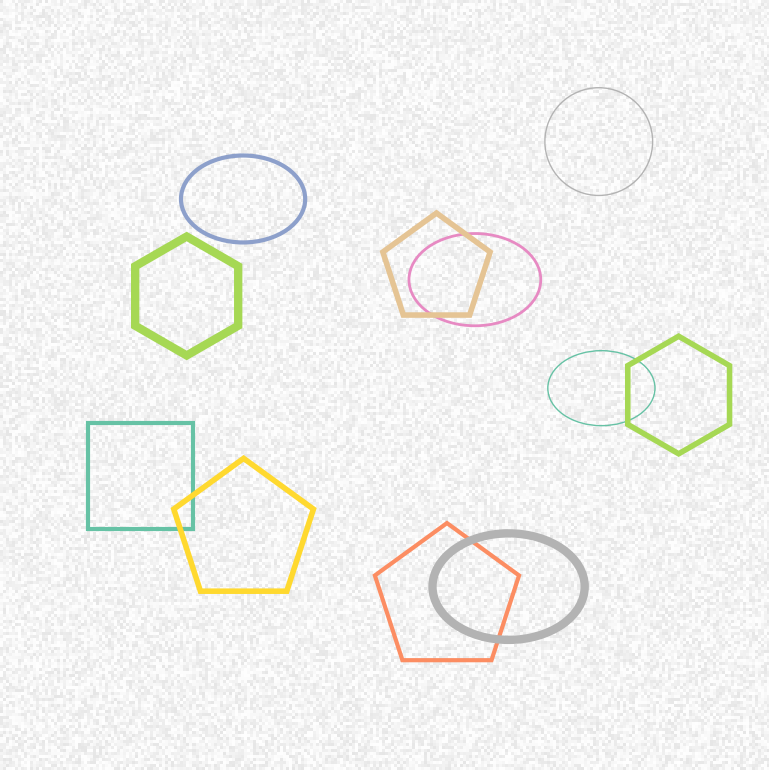[{"shape": "oval", "thickness": 0.5, "radius": 0.35, "center": [0.781, 0.496]}, {"shape": "square", "thickness": 1.5, "radius": 0.34, "center": [0.183, 0.382]}, {"shape": "pentagon", "thickness": 1.5, "radius": 0.49, "center": [0.58, 0.222]}, {"shape": "oval", "thickness": 1.5, "radius": 0.4, "center": [0.316, 0.742]}, {"shape": "oval", "thickness": 1, "radius": 0.43, "center": [0.617, 0.637]}, {"shape": "hexagon", "thickness": 2, "radius": 0.38, "center": [0.881, 0.487]}, {"shape": "hexagon", "thickness": 3, "radius": 0.39, "center": [0.242, 0.616]}, {"shape": "pentagon", "thickness": 2, "radius": 0.48, "center": [0.316, 0.309]}, {"shape": "pentagon", "thickness": 2, "radius": 0.37, "center": [0.567, 0.65]}, {"shape": "circle", "thickness": 0.5, "radius": 0.35, "center": [0.778, 0.816]}, {"shape": "oval", "thickness": 3, "radius": 0.49, "center": [0.661, 0.238]}]